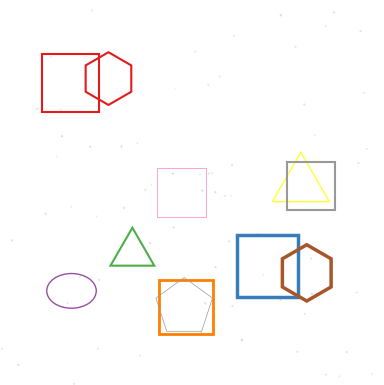[{"shape": "hexagon", "thickness": 1.5, "radius": 0.34, "center": [0.282, 0.796]}, {"shape": "square", "thickness": 1.5, "radius": 0.37, "center": [0.183, 0.784]}, {"shape": "square", "thickness": 2.5, "radius": 0.4, "center": [0.695, 0.31]}, {"shape": "triangle", "thickness": 1.5, "radius": 0.33, "center": [0.344, 0.343]}, {"shape": "oval", "thickness": 1, "radius": 0.32, "center": [0.186, 0.244]}, {"shape": "square", "thickness": 2, "radius": 0.35, "center": [0.483, 0.202]}, {"shape": "triangle", "thickness": 1, "radius": 0.43, "center": [0.781, 0.519]}, {"shape": "hexagon", "thickness": 2.5, "radius": 0.37, "center": [0.797, 0.291]}, {"shape": "square", "thickness": 0.5, "radius": 0.32, "center": [0.471, 0.5]}, {"shape": "pentagon", "thickness": 0.5, "radius": 0.39, "center": [0.478, 0.202]}, {"shape": "square", "thickness": 1.5, "radius": 0.31, "center": [0.809, 0.517]}]